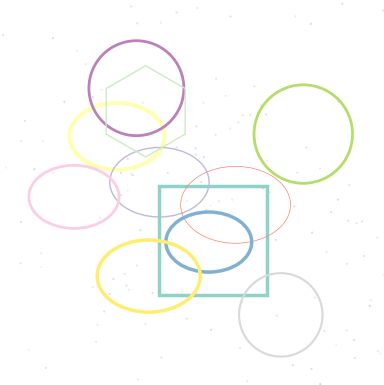[{"shape": "square", "thickness": 2.5, "radius": 0.71, "center": [0.553, 0.375]}, {"shape": "oval", "thickness": 3, "radius": 0.62, "center": [0.304, 0.646]}, {"shape": "oval", "thickness": 1, "radius": 0.64, "center": [0.414, 0.527]}, {"shape": "oval", "thickness": 0.5, "radius": 0.71, "center": [0.612, 0.468]}, {"shape": "oval", "thickness": 2.5, "radius": 0.56, "center": [0.542, 0.371]}, {"shape": "circle", "thickness": 2, "radius": 0.64, "center": [0.788, 0.652]}, {"shape": "oval", "thickness": 2, "radius": 0.59, "center": [0.192, 0.489]}, {"shape": "circle", "thickness": 1.5, "radius": 0.54, "center": [0.729, 0.182]}, {"shape": "circle", "thickness": 2, "radius": 0.62, "center": [0.354, 0.771]}, {"shape": "hexagon", "thickness": 1, "radius": 0.59, "center": [0.378, 0.711]}, {"shape": "oval", "thickness": 2.5, "radius": 0.67, "center": [0.386, 0.283]}]